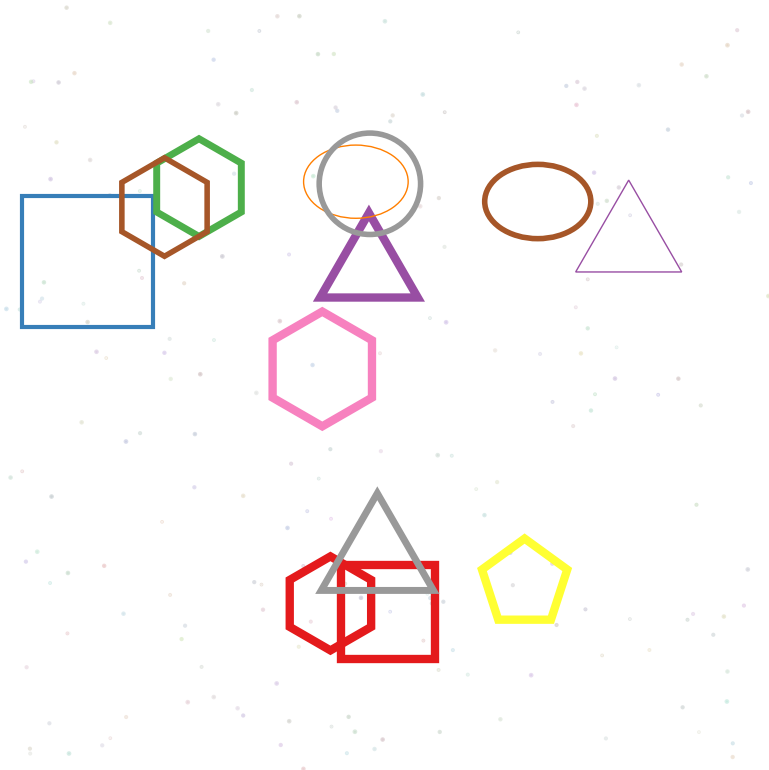[{"shape": "hexagon", "thickness": 3, "radius": 0.31, "center": [0.429, 0.216]}, {"shape": "square", "thickness": 3, "radius": 0.3, "center": [0.504, 0.205]}, {"shape": "square", "thickness": 1.5, "radius": 0.42, "center": [0.113, 0.661]}, {"shape": "hexagon", "thickness": 2.5, "radius": 0.32, "center": [0.258, 0.756]}, {"shape": "triangle", "thickness": 3, "radius": 0.37, "center": [0.479, 0.65]}, {"shape": "triangle", "thickness": 0.5, "radius": 0.4, "center": [0.816, 0.687]}, {"shape": "oval", "thickness": 0.5, "radius": 0.34, "center": [0.462, 0.764]}, {"shape": "pentagon", "thickness": 3, "radius": 0.29, "center": [0.681, 0.242]}, {"shape": "hexagon", "thickness": 2, "radius": 0.32, "center": [0.214, 0.731]}, {"shape": "oval", "thickness": 2, "radius": 0.34, "center": [0.698, 0.738]}, {"shape": "hexagon", "thickness": 3, "radius": 0.37, "center": [0.419, 0.521]}, {"shape": "circle", "thickness": 2, "radius": 0.33, "center": [0.48, 0.761]}, {"shape": "triangle", "thickness": 2.5, "radius": 0.42, "center": [0.49, 0.275]}]